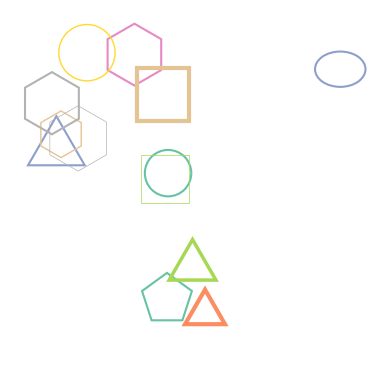[{"shape": "circle", "thickness": 1.5, "radius": 0.3, "center": [0.437, 0.55]}, {"shape": "pentagon", "thickness": 1.5, "radius": 0.34, "center": [0.434, 0.223]}, {"shape": "triangle", "thickness": 3, "radius": 0.3, "center": [0.532, 0.188]}, {"shape": "oval", "thickness": 1.5, "radius": 0.33, "center": [0.884, 0.82]}, {"shape": "triangle", "thickness": 1.5, "radius": 0.43, "center": [0.146, 0.613]}, {"shape": "hexagon", "thickness": 1.5, "radius": 0.4, "center": [0.349, 0.858]}, {"shape": "square", "thickness": 0.5, "radius": 0.32, "center": [0.429, 0.535]}, {"shape": "triangle", "thickness": 2.5, "radius": 0.35, "center": [0.5, 0.308]}, {"shape": "circle", "thickness": 1, "radius": 0.37, "center": [0.226, 0.863]}, {"shape": "square", "thickness": 3, "radius": 0.34, "center": [0.423, 0.754]}, {"shape": "hexagon", "thickness": 1, "radius": 0.3, "center": [0.159, 0.651]}, {"shape": "hexagon", "thickness": 0.5, "radius": 0.42, "center": [0.203, 0.64]}, {"shape": "hexagon", "thickness": 1.5, "radius": 0.4, "center": [0.135, 0.732]}]